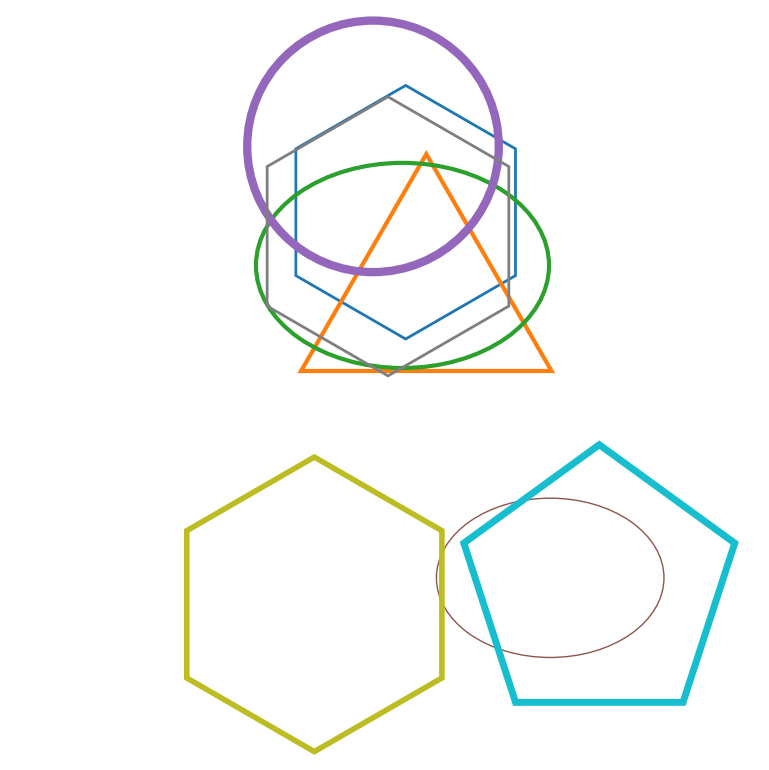[{"shape": "hexagon", "thickness": 1, "radius": 0.82, "center": [0.527, 0.724]}, {"shape": "triangle", "thickness": 1.5, "radius": 0.94, "center": [0.554, 0.612]}, {"shape": "oval", "thickness": 1.5, "radius": 0.95, "center": [0.523, 0.655]}, {"shape": "circle", "thickness": 3, "radius": 0.82, "center": [0.484, 0.81]}, {"shape": "oval", "thickness": 0.5, "radius": 0.74, "center": [0.715, 0.25]}, {"shape": "hexagon", "thickness": 1, "radius": 0.91, "center": [0.504, 0.693]}, {"shape": "hexagon", "thickness": 2, "radius": 0.96, "center": [0.408, 0.215]}, {"shape": "pentagon", "thickness": 2.5, "radius": 0.92, "center": [0.778, 0.237]}]